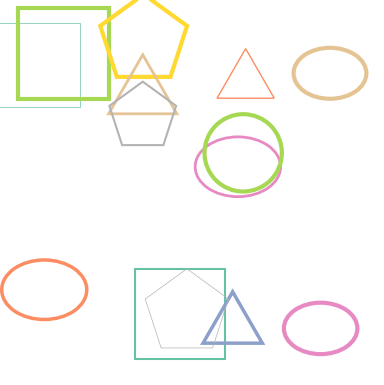[{"shape": "square", "thickness": 1.5, "radius": 0.58, "center": [0.468, 0.184]}, {"shape": "square", "thickness": 0.5, "radius": 0.54, "center": [0.1, 0.832]}, {"shape": "triangle", "thickness": 1, "radius": 0.43, "center": [0.638, 0.788]}, {"shape": "oval", "thickness": 2.5, "radius": 0.55, "center": [0.115, 0.247]}, {"shape": "triangle", "thickness": 2.5, "radius": 0.44, "center": [0.604, 0.153]}, {"shape": "oval", "thickness": 3, "radius": 0.48, "center": [0.833, 0.147]}, {"shape": "oval", "thickness": 2, "radius": 0.55, "center": [0.618, 0.567]}, {"shape": "square", "thickness": 3, "radius": 0.59, "center": [0.164, 0.86]}, {"shape": "circle", "thickness": 3, "radius": 0.5, "center": [0.632, 0.603]}, {"shape": "pentagon", "thickness": 3, "radius": 0.59, "center": [0.373, 0.896]}, {"shape": "triangle", "thickness": 2, "radius": 0.51, "center": [0.371, 0.756]}, {"shape": "oval", "thickness": 3, "radius": 0.47, "center": [0.857, 0.81]}, {"shape": "pentagon", "thickness": 0.5, "radius": 0.57, "center": [0.485, 0.188]}, {"shape": "pentagon", "thickness": 1.5, "radius": 0.46, "center": [0.371, 0.697]}]